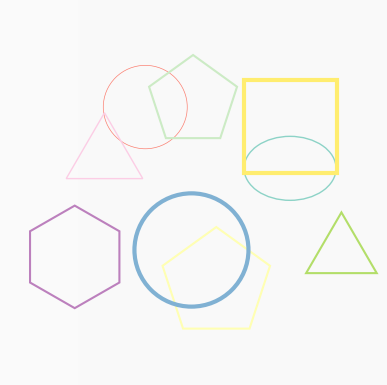[{"shape": "oval", "thickness": 1, "radius": 0.59, "center": [0.749, 0.563]}, {"shape": "pentagon", "thickness": 1.5, "radius": 0.73, "center": [0.558, 0.264]}, {"shape": "circle", "thickness": 0.5, "radius": 0.54, "center": [0.375, 0.722]}, {"shape": "circle", "thickness": 3, "radius": 0.74, "center": [0.494, 0.351]}, {"shape": "triangle", "thickness": 1.5, "radius": 0.53, "center": [0.881, 0.343]}, {"shape": "triangle", "thickness": 1, "radius": 0.57, "center": [0.27, 0.593]}, {"shape": "hexagon", "thickness": 1.5, "radius": 0.67, "center": [0.193, 0.333]}, {"shape": "pentagon", "thickness": 1.5, "radius": 0.6, "center": [0.498, 0.738]}, {"shape": "square", "thickness": 3, "radius": 0.61, "center": [0.749, 0.672]}]